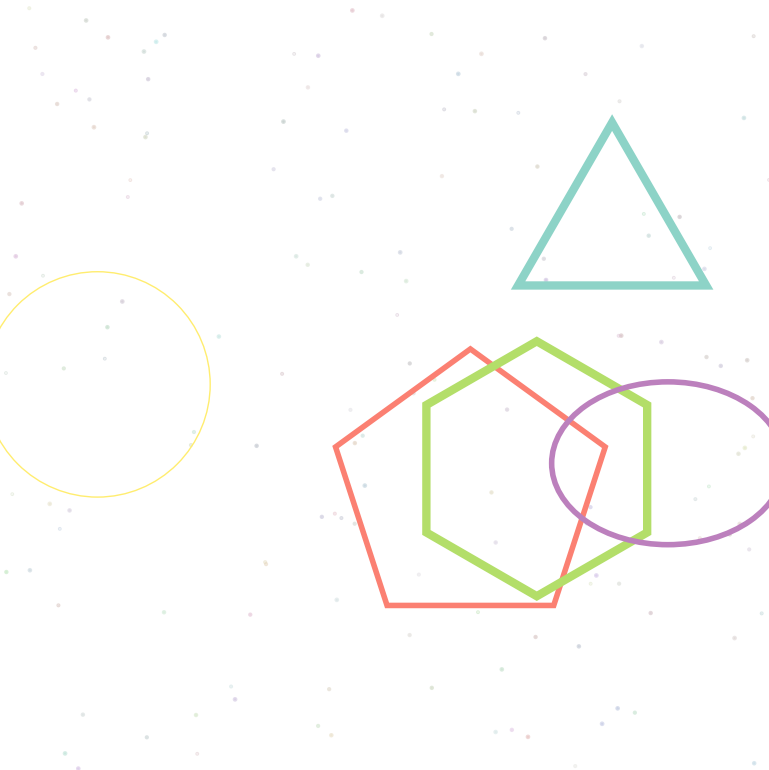[{"shape": "triangle", "thickness": 3, "radius": 0.71, "center": [0.795, 0.7]}, {"shape": "pentagon", "thickness": 2, "radius": 0.92, "center": [0.611, 0.363]}, {"shape": "hexagon", "thickness": 3, "radius": 0.83, "center": [0.697, 0.391]}, {"shape": "oval", "thickness": 2, "radius": 0.76, "center": [0.867, 0.398]}, {"shape": "circle", "thickness": 0.5, "radius": 0.73, "center": [0.127, 0.501]}]